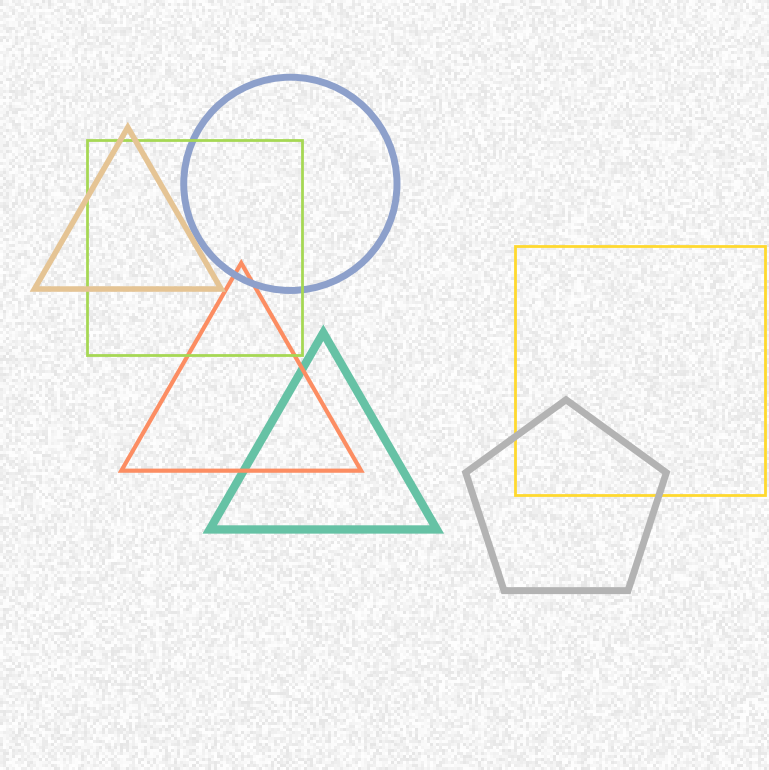[{"shape": "triangle", "thickness": 3, "radius": 0.85, "center": [0.42, 0.398]}, {"shape": "triangle", "thickness": 1.5, "radius": 0.9, "center": [0.313, 0.479]}, {"shape": "circle", "thickness": 2.5, "radius": 0.69, "center": [0.377, 0.761]}, {"shape": "square", "thickness": 1, "radius": 0.7, "center": [0.253, 0.679]}, {"shape": "square", "thickness": 1, "radius": 0.81, "center": [0.831, 0.519]}, {"shape": "triangle", "thickness": 2, "radius": 0.7, "center": [0.166, 0.695]}, {"shape": "pentagon", "thickness": 2.5, "radius": 0.69, "center": [0.735, 0.344]}]